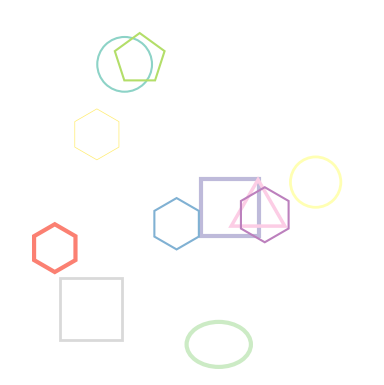[{"shape": "circle", "thickness": 1.5, "radius": 0.36, "center": [0.324, 0.833]}, {"shape": "circle", "thickness": 2, "radius": 0.33, "center": [0.82, 0.527]}, {"shape": "square", "thickness": 3, "radius": 0.37, "center": [0.597, 0.461]}, {"shape": "hexagon", "thickness": 3, "radius": 0.31, "center": [0.142, 0.355]}, {"shape": "hexagon", "thickness": 1.5, "radius": 0.33, "center": [0.459, 0.419]}, {"shape": "pentagon", "thickness": 1.5, "radius": 0.34, "center": [0.363, 0.846]}, {"shape": "triangle", "thickness": 2.5, "radius": 0.4, "center": [0.67, 0.453]}, {"shape": "square", "thickness": 2, "radius": 0.4, "center": [0.237, 0.198]}, {"shape": "hexagon", "thickness": 1.5, "radius": 0.36, "center": [0.688, 0.442]}, {"shape": "oval", "thickness": 3, "radius": 0.42, "center": [0.568, 0.105]}, {"shape": "hexagon", "thickness": 0.5, "radius": 0.33, "center": [0.252, 0.651]}]